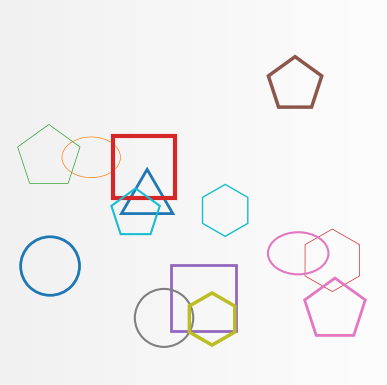[{"shape": "circle", "thickness": 2, "radius": 0.38, "center": [0.129, 0.309]}, {"shape": "triangle", "thickness": 2, "radius": 0.38, "center": [0.38, 0.484]}, {"shape": "oval", "thickness": 0.5, "radius": 0.38, "center": [0.235, 0.591]}, {"shape": "pentagon", "thickness": 0.5, "radius": 0.42, "center": [0.126, 0.592]}, {"shape": "hexagon", "thickness": 0.5, "radius": 0.41, "center": [0.858, 0.324]}, {"shape": "square", "thickness": 3, "radius": 0.4, "center": [0.373, 0.566]}, {"shape": "square", "thickness": 2, "radius": 0.42, "center": [0.525, 0.226]}, {"shape": "pentagon", "thickness": 2.5, "radius": 0.36, "center": [0.761, 0.78]}, {"shape": "oval", "thickness": 1.5, "radius": 0.39, "center": [0.77, 0.342]}, {"shape": "pentagon", "thickness": 2, "radius": 0.41, "center": [0.864, 0.195]}, {"shape": "circle", "thickness": 1.5, "radius": 0.38, "center": [0.423, 0.174]}, {"shape": "hexagon", "thickness": 2.5, "radius": 0.34, "center": [0.547, 0.171]}, {"shape": "pentagon", "thickness": 1.5, "radius": 0.33, "center": [0.35, 0.445]}, {"shape": "hexagon", "thickness": 1, "radius": 0.34, "center": [0.581, 0.454]}]